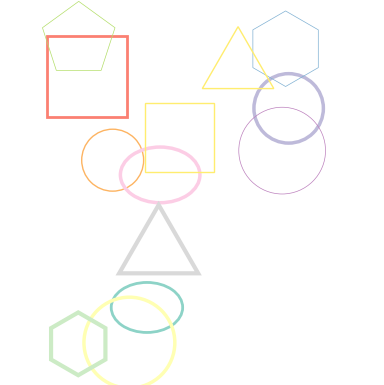[{"shape": "oval", "thickness": 2, "radius": 0.46, "center": [0.382, 0.201]}, {"shape": "circle", "thickness": 2.5, "radius": 0.59, "center": [0.336, 0.11]}, {"shape": "circle", "thickness": 2.5, "radius": 0.45, "center": [0.75, 0.719]}, {"shape": "square", "thickness": 2, "radius": 0.52, "center": [0.226, 0.802]}, {"shape": "hexagon", "thickness": 0.5, "radius": 0.49, "center": [0.742, 0.873]}, {"shape": "circle", "thickness": 1, "radius": 0.4, "center": [0.293, 0.584]}, {"shape": "pentagon", "thickness": 0.5, "radius": 0.5, "center": [0.204, 0.897]}, {"shape": "oval", "thickness": 2.5, "radius": 0.52, "center": [0.416, 0.546]}, {"shape": "triangle", "thickness": 3, "radius": 0.59, "center": [0.412, 0.349]}, {"shape": "circle", "thickness": 0.5, "radius": 0.56, "center": [0.733, 0.609]}, {"shape": "hexagon", "thickness": 3, "radius": 0.41, "center": [0.203, 0.107]}, {"shape": "triangle", "thickness": 1, "radius": 0.54, "center": [0.618, 0.824]}, {"shape": "square", "thickness": 1, "radius": 0.45, "center": [0.465, 0.643]}]